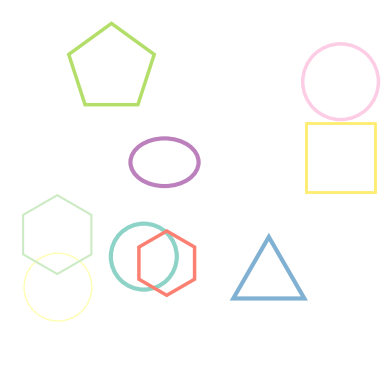[{"shape": "circle", "thickness": 3, "radius": 0.43, "center": [0.374, 0.333]}, {"shape": "circle", "thickness": 1, "radius": 0.44, "center": [0.151, 0.254]}, {"shape": "hexagon", "thickness": 2.5, "radius": 0.42, "center": [0.433, 0.317]}, {"shape": "triangle", "thickness": 3, "radius": 0.53, "center": [0.698, 0.278]}, {"shape": "pentagon", "thickness": 2.5, "radius": 0.58, "center": [0.29, 0.823]}, {"shape": "circle", "thickness": 2.5, "radius": 0.49, "center": [0.885, 0.788]}, {"shape": "oval", "thickness": 3, "radius": 0.44, "center": [0.427, 0.579]}, {"shape": "hexagon", "thickness": 1.5, "radius": 0.51, "center": [0.149, 0.391]}, {"shape": "square", "thickness": 2, "radius": 0.45, "center": [0.884, 0.59]}]